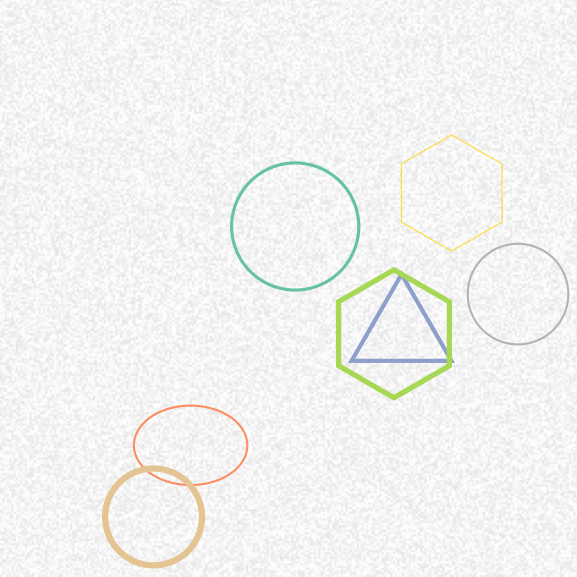[{"shape": "circle", "thickness": 1.5, "radius": 0.55, "center": [0.511, 0.607]}, {"shape": "oval", "thickness": 1, "radius": 0.49, "center": [0.33, 0.228]}, {"shape": "triangle", "thickness": 2, "radius": 0.5, "center": [0.695, 0.424]}, {"shape": "hexagon", "thickness": 2.5, "radius": 0.55, "center": [0.682, 0.421]}, {"shape": "hexagon", "thickness": 0.5, "radius": 0.5, "center": [0.782, 0.665]}, {"shape": "circle", "thickness": 3, "radius": 0.42, "center": [0.266, 0.104]}, {"shape": "circle", "thickness": 1, "radius": 0.44, "center": [0.897, 0.49]}]